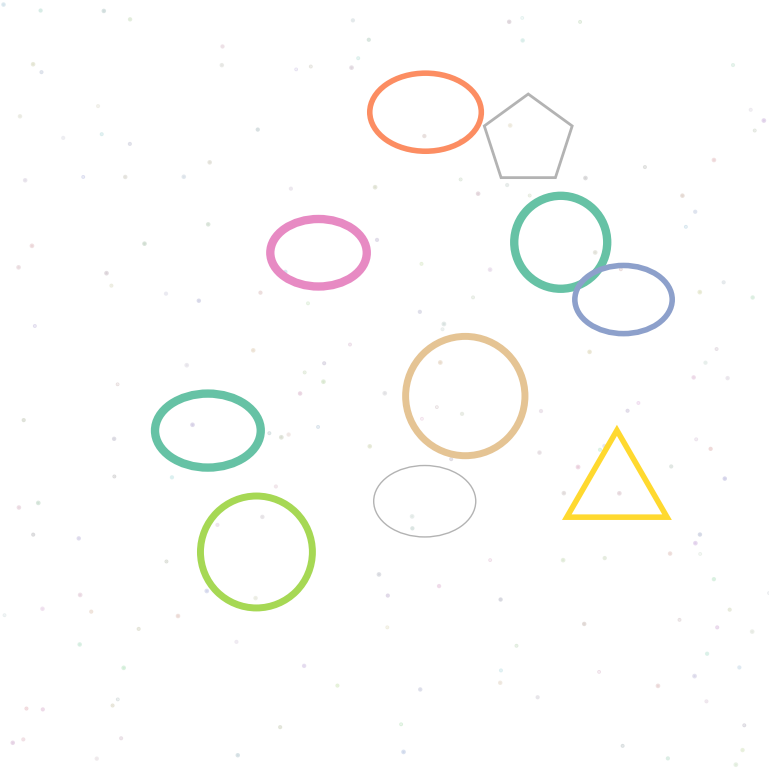[{"shape": "oval", "thickness": 3, "radius": 0.34, "center": [0.27, 0.441]}, {"shape": "circle", "thickness": 3, "radius": 0.3, "center": [0.728, 0.685]}, {"shape": "oval", "thickness": 2, "radius": 0.36, "center": [0.553, 0.854]}, {"shape": "oval", "thickness": 2, "radius": 0.32, "center": [0.81, 0.611]}, {"shape": "oval", "thickness": 3, "radius": 0.31, "center": [0.414, 0.672]}, {"shape": "circle", "thickness": 2.5, "radius": 0.36, "center": [0.333, 0.283]}, {"shape": "triangle", "thickness": 2, "radius": 0.38, "center": [0.801, 0.366]}, {"shape": "circle", "thickness": 2.5, "radius": 0.39, "center": [0.604, 0.486]}, {"shape": "pentagon", "thickness": 1, "radius": 0.3, "center": [0.686, 0.818]}, {"shape": "oval", "thickness": 0.5, "radius": 0.33, "center": [0.552, 0.349]}]